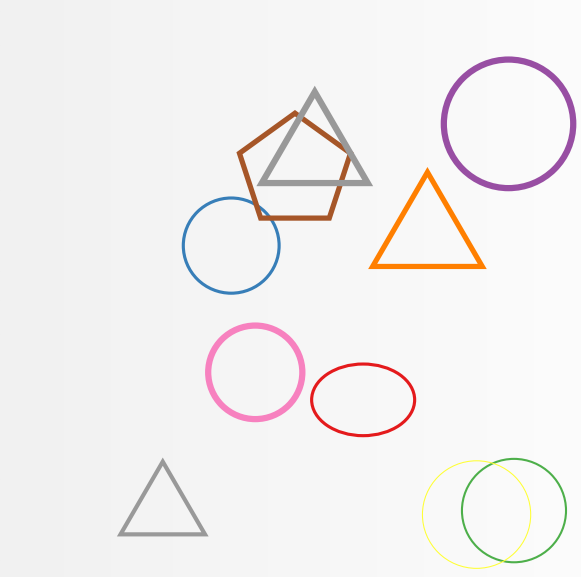[{"shape": "oval", "thickness": 1.5, "radius": 0.44, "center": [0.625, 0.307]}, {"shape": "circle", "thickness": 1.5, "radius": 0.41, "center": [0.398, 0.574]}, {"shape": "circle", "thickness": 1, "radius": 0.45, "center": [0.884, 0.115]}, {"shape": "circle", "thickness": 3, "radius": 0.56, "center": [0.875, 0.785]}, {"shape": "triangle", "thickness": 2.5, "radius": 0.54, "center": [0.735, 0.592]}, {"shape": "circle", "thickness": 0.5, "radius": 0.47, "center": [0.82, 0.108]}, {"shape": "pentagon", "thickness": 2.5, "radius": 0.5, "center": [0.507, 0.703]}, {"shape": "circle", "thickness": 3, "radius": 0.4, "center": [0.439, 0.354]}, {"shape": "triangle", "thickness": 3, "radius": 0.53, "center": [0.542, 0.735]}, {"shape": "triangle", "thickness": 2, "radius": 0.42, "center": [0.28, 0.116]}]